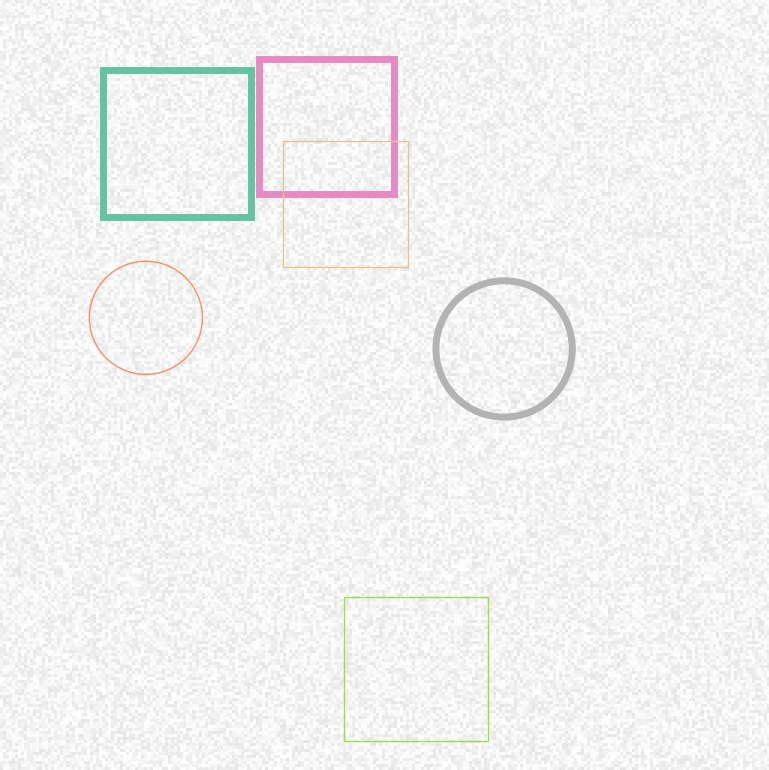[{"shape": "square", "thickness": 2.5, "radius": 0.48, "center": [0.23, 0.813]}, {"shape": "circle", "thickness": 0.5, "radius": 0.37, "center": [0.189, 0.587]}, {"shape": "square", "thickness": 2.5, "radius": 0.44, "center": [0.424, 0.836]}, {"shape": "square", "thickness": 0.5, "radius": 0.47, "center": [0.54, 0.131]}, {"shape": "square", "thickness": 0.5, "radius": 0.41, "center": [0.449, 0.735]}, {"shape": "circle", "thickness": 2.5, "radius": 0.44, "center": [0.655, 0.547]}]